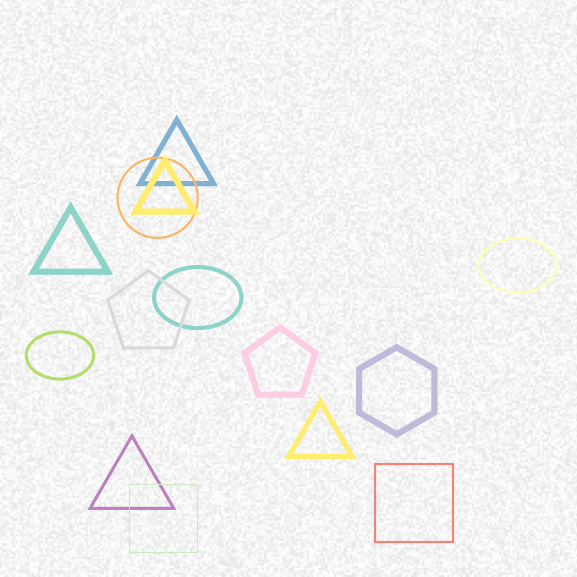[{"shape": "oval", "thickness": 2, "radius": 0.38, "center": [0.342, 0.484]}, {"shape": "triangle", "thickness": 3, "radius": 0.37, "center": [0.122, 0.566]}, {"shape": "oval", "thickness": 1, "radius": 0.34, "center": [0.896, 0.539]}, {"shape": "hexagon", "thickness": 3, "radius": 0.38, "center": [0.687, 0.322]}, {"shape": "square", "thickness": 1, "radius": 0.34, "center": [0.717, 0.128]}, {"shape": "triangle", "thickness": 2.5, "radius": 0.37, "center": [0.306, 0.718]}, {"shape": "circle", "thickness": 1, "radius": 0.35, "center": [0.273, 0.657]}, {"shape": "oval", "thickness": 1.5, "radius": 0.29, "center": [0.104, 0.384]}, {"shape": "pentagon", "thickness": 3, "radius": 0.32, "center": [0.485, 0.368]}, {"shape": "pentagon", "thickness": 1.5, "radius": 0.37, "center": [0.257, 0.457]}, {"shape": "triangle", "thickness": 1.5, "radius": 0.42, "center": [0.228, 0.161]}, {"shape": "square", "thickness": 0.5, "radius": 0.29, "center": [0.283, 0.103]}, {"shape": "triangle", "thickness": 3, "radius": 0.3, "center": [0.285, 0.662]}, {"shape": "triangle", "thickness": 2.5, "radius": 0.32, "center": [0.555, 0.24]}]